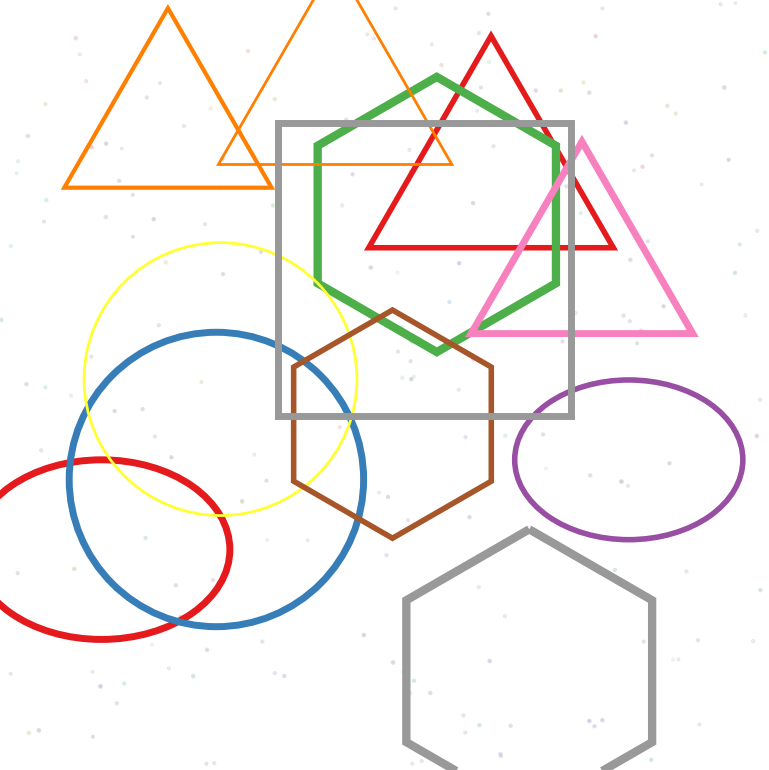[{"shape": "oval", "thickness": 2.5, "radius": 0.83, "center": [0.132, 0.286]}, {"shape": "triangle", "thickness": 2, "radius": 0.92, "center": [0.638, 0.77]}, {"shape": "circle", "thickness": 2.5, "radius": 0.96, "center": [0.281, 0.377]}, {"shape": "hexagon", "thickness": 3, "radius": 0.89, "center": [0.567, 0.721]}, {"shape": "oval", "thickness": 2, "radius": 0.74, "center": [0.817, 0.403]}, {"shape": "triangle", "thickness": 1, "radius": 0.88, "center": [0.435, 0.874]}, {"shape": "triangle", "thickness": 1.5, "radius": 0.78, "center": [0.218, 0.834]}, {"shape": "circle", "thickness": 1, "radius": 0.89, "center": [0.286, 0.508]}, {"shape": "hexagon", "thickness": 2, "radius": 0.74, "center": [0.51, 0.449]}, {"shape": "triangle", "thickness": 2.5, "radius": 0.83, "center": [0.756, 0.65]}, {"shape": "hexagon", "thickness": 3, "radius": 0.92, "center": [0.687, 0.128]}, {"shape": "square", "thickness": 2.5, "radius": 0.95, "center": [0.551, 0.65]}]